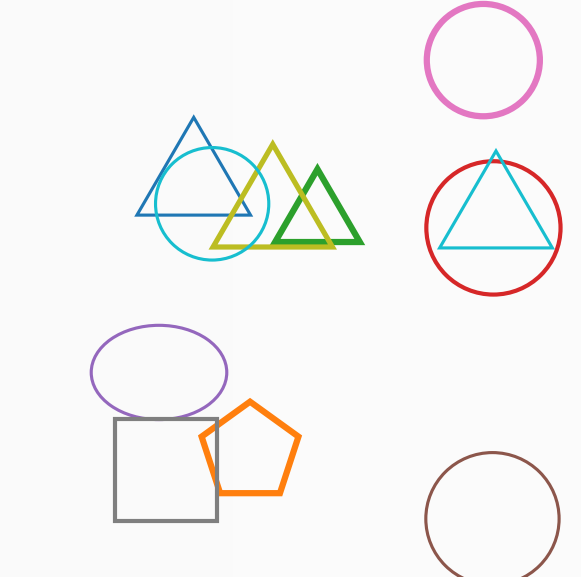[{"shape": "triangle", "thickness": 1.5, "radius": 0.56, "center": [0.333, 0.683]}, {"shape": "pentagon", "thickness": 3, "radius": 0.44, "center": [0.43, 0.216]}, {"shape": "triangle", "thickness": 3, "radius": 0.42, "center": [0.546, 0.622]}, {"shape": "circle", "thickness": 2, "radius": 0.58, "center": [0.849, 0.605]}, {"shape": "oval", "thickness": 1.5, "radius": 0.58, "center": [0.274, 0.354]}, {"shape": "circle", "thickness": 1.5, "radius": 0.57, "center": [0.847, 0.101]}, {"shape": "circle", "thickness": 3, "radius": 0.49, "center": [0.832, 0.895]}, {"shape": "square", "thickness": 2, "radius": 0.44, "center": [0.286, 0.185]}, {"shape": "triangle", "thickness": 2.5, "radius": 0.59, "center": [0.469, 0.631]}, {"shape": "triangle", "thickness": 1.5, "radius": 0.56, "center": [0.853, 0.626]}, {"shape": "circle", "thickness": 1.5, "radius": 0.49, "center": [0.365, 0.646]}]